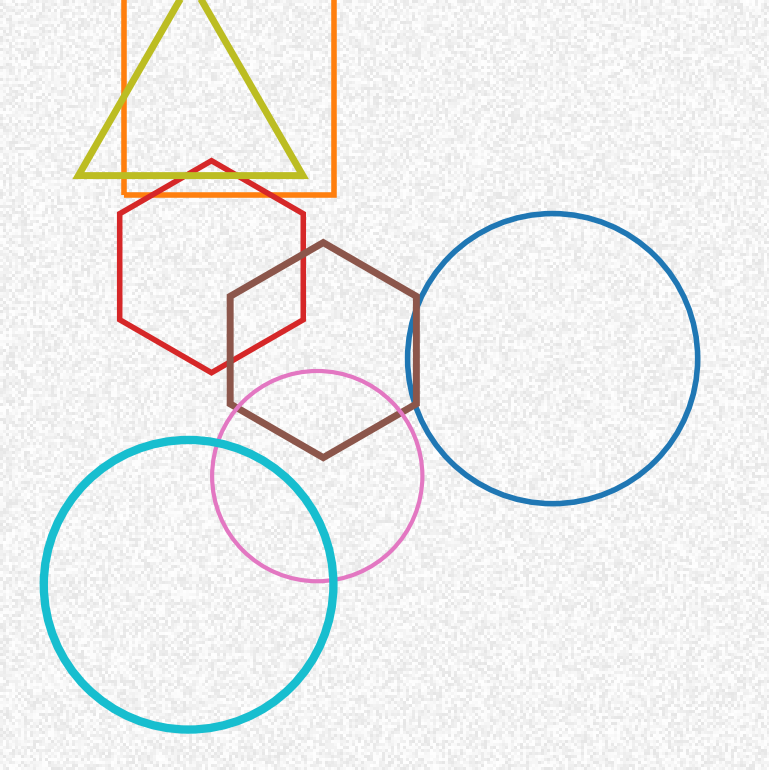[{"shape": "circle", "thickness": 2, "radius": 0.94, "center": [0.718, 0.534]}, {"shape": "square", "thickness": 2, "radius": 0.68, "center": [0.297, 0.883]}, {"shape": "hexagon", "thickness": 2, "radius": 0.69, "center": [0.275, 0.654]}, {"shape": "hexagon", "thickness": 2.5, "radius": 0.7, "center": [0.42, 0.545]}, {"shape": "circle", "thickness": 1.5, "radius": 0.68, "center": [0.412, 0.382]}, {"shape": "triangle", "thickness": 2.5, "radius": 0.84, "center": [0.248, 0.856]}, {"shape": "circle", "thickness": 3, "radius": 0.94, "center": [0.245, 0.241]}]